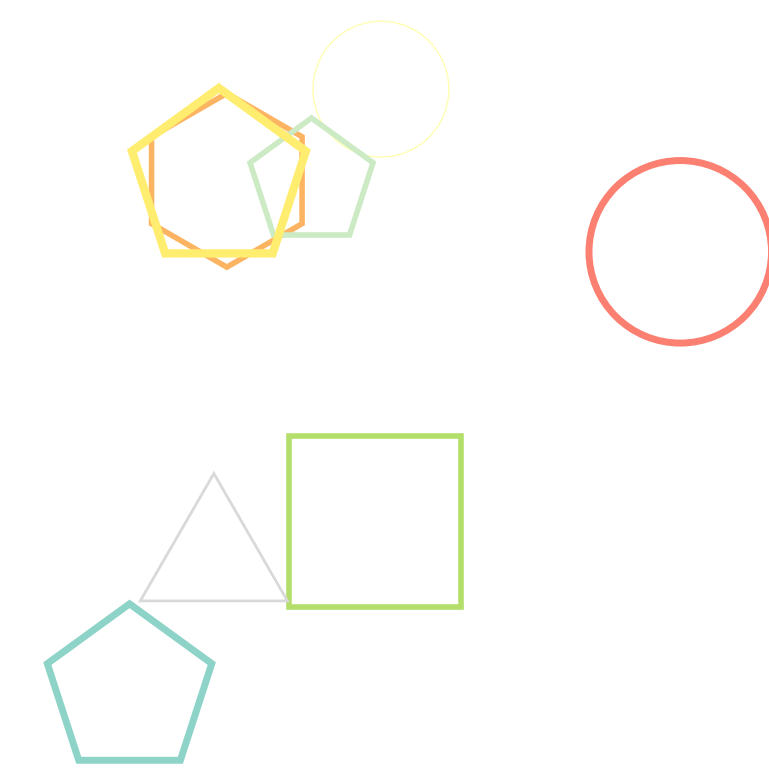[{"shape": "pentagon", "thickness": 2.5, "radius": 0.56, "center": [0.168, 0.103]}, {"shape": "circle", "thickness": 0.5, "radius": 0.44, "center": [0.495, 0.884]}, {"shape": "circle", "thickness": 2.5, "radius": 0.59, "center": [0.883, 0.673]}, {"shape": "hexagon", "thickness": 2, "radius": 0.56, "center": [0.295, 0.766]}, {"shape": "square", "thickness": 2, "radius": 0.56, "center": [0.487, 0.323]}, {"shape": "triangle", "thickness": 1, "radius": 0.55, "center": [0.278, 0.275]}, {"shape": "pentagon", "thickness": 2, "radius": 0.42, "center": [0.405, 0.763]}, {"shape": "pentagon", "thickness": 3, "radius": 0.59, "center": [0.284, 0.767]}]